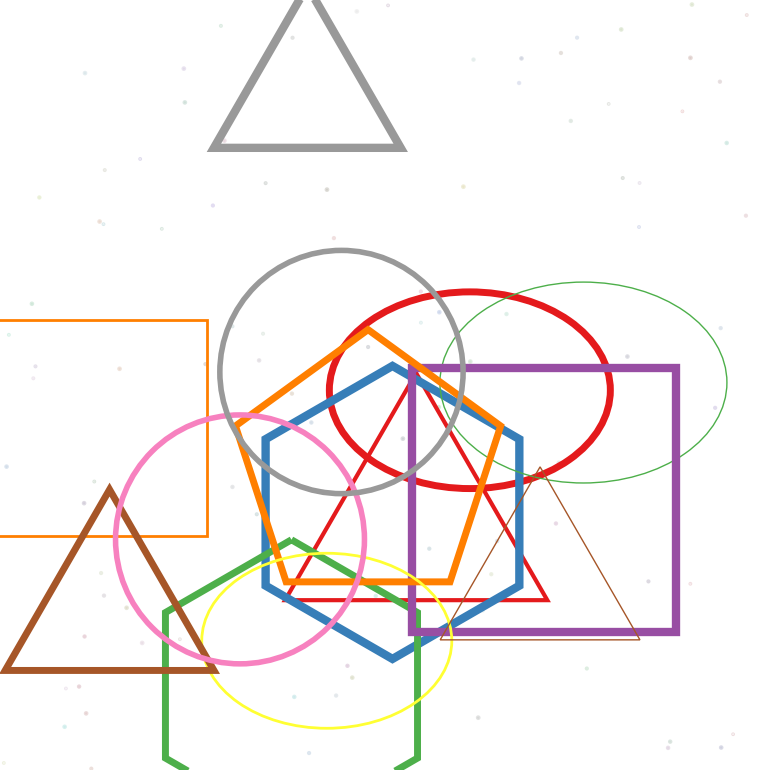[{"shape": "triangle", "thickness": 1.5, "radius": 0.98, "center": [0.54, 0.319]}, {"shape": "oval", "thickness": 2.5, "radius": 0.91, "center": [0.61, 0.493]}, {"shape": "hexagon", "thickness": 3, "radius": 0.95, "center": [0.51, 0.335]}, {"shape": "oval", "thickness": 0.5, "radius": 0.93, "center": [0.758, 0.503]}, {"shape": "hexagon", "thickness": 2.5, "radius": 0.95, "center": [0.379, 0.11]}, {"shape": "square", "thickness": 3, "radius": 0.86, "center": [0.707, 0.351]}, {"shape": "square", "thickness": 1, "radius": 0.7, "center": [0.128, 0.444]}, {"shape": "pentagon", "thickness": 2.5, "radius": 0.91, "center": [0.478, 0.391]}, {"shape": "oval", "thickness": 1, "radius": 0.81, "center": [0.424, 0.168]}, {"shape": "triangle", "thickness": 0.5, "radius": 0.75, "center": [0.701, 0.244]}, {"shape": "triangle", "thickness": 2.5, "radius": 0.78, "center": [0.142, 0.208]}, {"shape": "circle", "thickness": 2, "radius": 0.81, "center": [0.312, 0.299]}, {"shape": "circle", "thickness": 2, "radius": 0.79, "center": [0.443, 0.517]}, {"shape": "triangle", "thickness": 3, "radius": 0.7, "center": [0.399, 0.878]}]